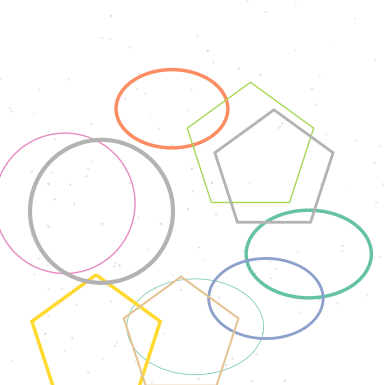[{"shape": "oval", "thickness": 0.5, "radius": 0.89, "center": [0.507, 0.151]}, {"shape": "oval", "thickness": 2.5, "radius": 0.81, "center": [0.802, 0.34]}, {"shape": "oval", "thickness": 2.5, "radius": 0.73, "center": [0.447, 0.718]}, {"shape": "oval", "thickness": 2, "radius": 0.74, "center": [0.691, 0.225]}, {"shape": "circle", "thickness": 1, "radius": 0.91, "center": [0.168, 0.472]}, {"shape": "pentagon", "thickness": 1, "radius": 0.86, "center": [0.651, 0.614]}, {"shape": "pentagon", "thickness": 2.5, "radius": 0.88, "center": [0.25, 0.111]}, {"shape": "pentagon", "thickness": 1.5, "radius": 0.78, "center": [0.47, 0.125]}, {"shape": "circle", "thickness": 3, "radius": 0.93, "center": [0.264, 0.451]}, {"shape": "pentagon", "thickness": 2, "radius": 0.81, "center": [0.712, 0.553]}]